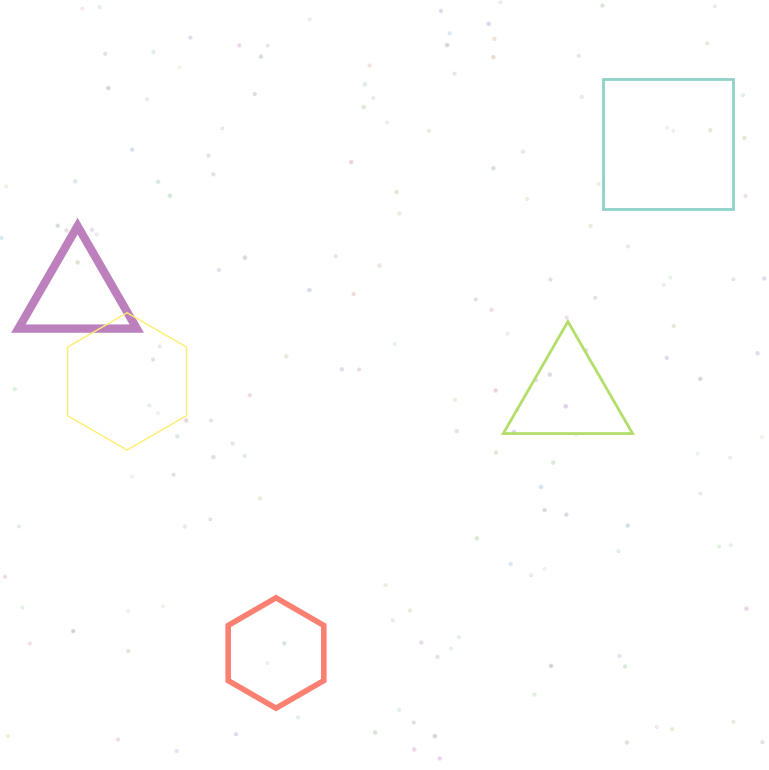[{"shape": "square", "thickness": 1, "radius": 0.42, "center": [0.868, 0.813]}, {"shape": "hexagon", "thickness": 2, "radius": 0.36, "center": [0.358, 0.152]}, {"shape": "triangle", "thickness": 1, "radius": 0.48, "center": [0.738, 0.485]}, {"shape": "triangle", "thickness": 3, "radius": 0.44, "center": [0.101, 0.618]}, {"shape": "hexagon", "thickness": 0.5, "radius": 0.45, "center": [0.165, 0.505]}]